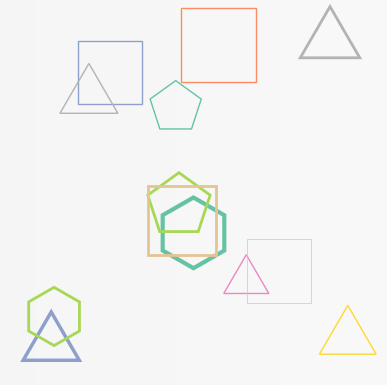[{"shape": "pentagon", "thickness": 1, "radius": 0.35, "center": [0.453, 0.721]}, {"shape": "hexagon", "thickness": 3, "radius": 0.46, "center": [0.499, 0.395]}, {"shape": "square", "thickness": 1, "radius": 0.48, "center": [0.564, 0.882]}, {"shape": "triangle", "thickness": 2.5, "radius": 0.42, "center": [0.132, 0.106]}, {"shape": "square", "thickness": 1, "radius": 0.41, "center": [0.283, 0.812]}, {"shape": "triangle", "thickness": 1, "radius": 0.34, "center": [0.636, 0.271]}, {"shape": "pentagon", "thickness": 2, "radius": 0.42, "center": [0.462, 0.467]}, {"shape": "hexagon", "thickness": 2, "radius": 0.38, "center": [0.14, 0.178]}, {"shape": "triangle", "thickness": 1, "radius": 0.42, "center": [0.898, 0.122]}, {"shape": "square", "thickness": 0.5, "radius": 0.41, "center": [0.72, 0.296]}, {"shape": "square", "thickness": 2, "radius": 0.44, "center": [0.47, 0.427]}, {"shape": "triangle", "thickness": 1, "radius": 0.43, "center": [0.229, 0.749]}, {"shape": "triangle", "thickness": 2, "radius": 0.44, "center": [0.852, 0.894]}]